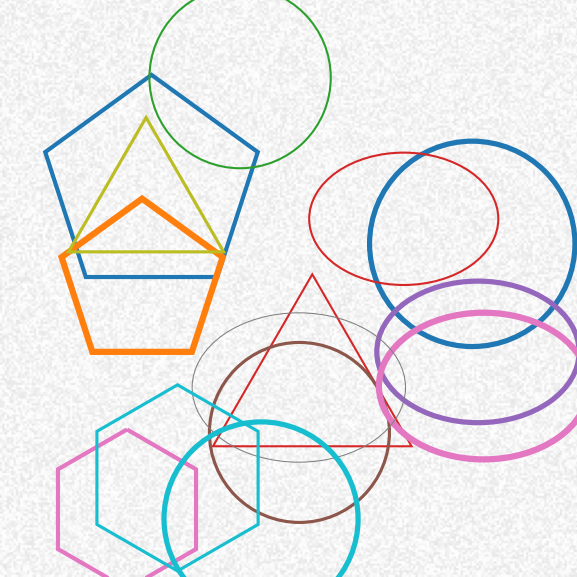[{"shape": "pentagon", "thickness": 2, "radius": 0.97, "center": [0.262, 0.676]}, {"shape": "circle", "thickness": 2.5, "radius": 0.89, "center": [0.818, 0.577]}, {"shape": "pentagon", "thickness": 3, "radius": 0.73, "center": [0.246, 0.508]}, {"shape": "circle", "thickness": 1, "radius": 0.79, "center": [0.416, 0.865]}, {"shape": "triangle", "thickness": 1, "radius": 0.99, "center": [0.541, 0.326]}, {"shape": "oval", "thickness": 1, "radius": 0.82, "center": [0.699, 0.62]}, {"shape": "oval", "thickness": 2.5, "radius": 0.88, "center": [0.828, 0.39]}, {"shape": "circle", "thickness": 1.5, "radius": 0.78, "center": [0.518, 0.25]}, {"shape": "hexagon", "thickness": 2, "radius": 0.69, "center": [0.22, 0.117]}, {"shape": "oval", "thickness": 3, "radius": 0.91, "center": [0.838, 0.331]}, {"shape": "oval", "thickness": 0.5, "radius": 0.92, "center": [0.517, 0.328]}, {"shape": "triangle", "thickness": 1.5, "radius": 0.78, "center": [0.253, 0.641]}, {"shape": "hexagon", "thickness": 1.5, "radius": 0.81, "center": [0.307, 0.172]}, {"shape": "circle", "thickness": 2.5, "radius": 0.84, "center": [0.452, 0.101]}]